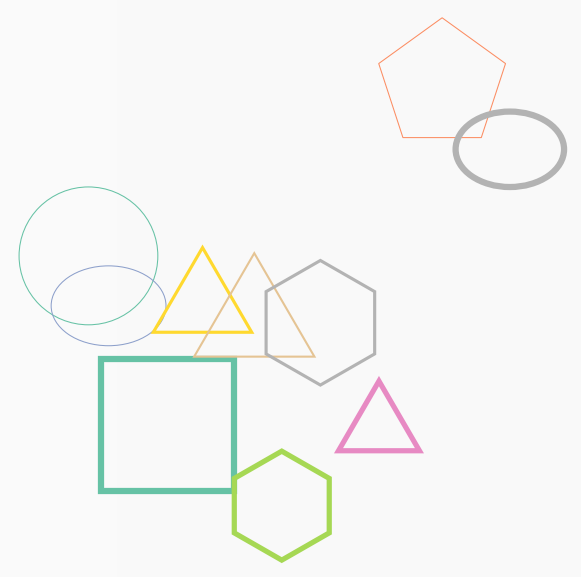[{"shape": "circle", "thickness": 0.5, "radius": 0.6, "center": [0.152, 0.556]}, {"shape": "square", "thickness": 3, "radius": 0.57, "center": [0.289, 0.263]}, {"shape": "pentagon", "thickness": 0.5, "radius": 0.57, "center": [0.761, 0.854]}, {"shape": "oval", "thickness": 0.5, "radius": 0.49, "center": [0.187, 0.47]}, {"shape": "triangle", "thickness": 2.5, "radius": 0.4, "center": [0.652, 0.259]}, {"shape": "hexagon", "thickness": 2.5, "radius": 0.47, "center": [0.485, 0.124]}, {"shape": "triangle", "thickness": 1.5, "radius": 0.49, "center": [0.348, 0.473]}, {"shape": "triangle", "thickness": 1, "radius": 0.6, "center": [0.437, 0.441]}, {"shape": "hexagon", "thickness": 1.5, "radius": 0.54, "center": [0.551, 0.44]}, {"shape": "oval", "thickness": 3, "radius": 0.47, "center": [0.877, 0.741]}]